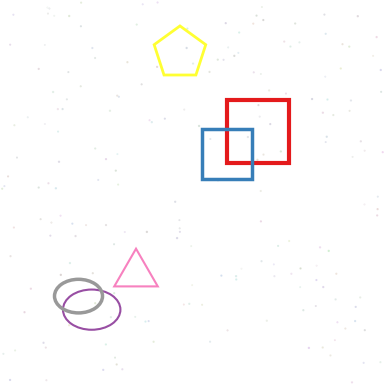[{"shape": "square", "thickness": 3, "radius": 0.4, "center": [0.671, 0.658]}, {"shape": "square", "thickness": 2.5, "radius": 0.32, "center": [0.591, 0.601]}, {"shape": "oval", "thickness": 1.5, "radius": 0.37, "center": [0.238, 0.196]}, {"shape": "pentagon", "thickness": 2, "radius": 0.35, "center": [0.467, 0.862]}, {"shape": "triangle", "thickness": 1.5, "radius": 0.33, "center": [0.353, 0.289]}, {"shape": "oval", "thickness": 2.5, "radius": 0.31, "center": [0.204, 0.231]}]